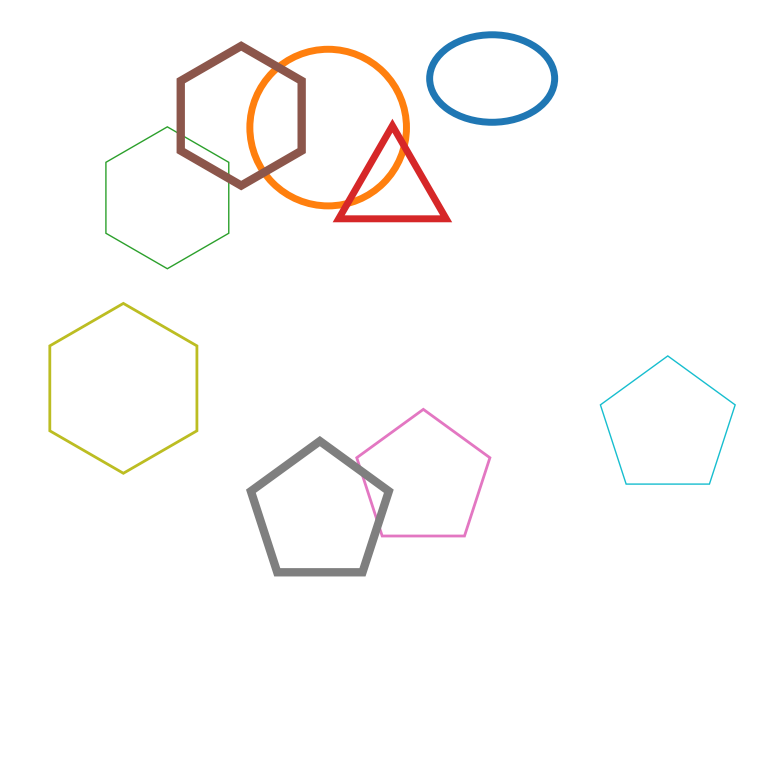[{"shape": "oval", "thickness": 2.5, "radius": 0.41, "center": [0.639, 0.898]}, {"shape": "circle", "thickness": 2.5, "radius": 0.51, "center": [0.426, 0.834]}, {"shape": "hexagon", "thickness": 0.5, "radius": 0.46, "center": [0.217, 0.743]}, {"shape": "triangle", "thickness": 2.5, "radius": 0.4, "center": [0.51, 0.756]}, {"shape": "hexagon", "thickness": 3, "radius": 0.45, "center": [0.313, 0.85]}, {"shape": "pentagon", "thickness": 1, "radius": 0.45, "center": [0.55, 0.377]}, {"shape": "pentagon", "thickness": 3, "radius": 0.47, "center": [0.415, 0.333]}, {"shape": "hexagon", "thickness": 1, "radius": 0.55, "center": [0.16, 0.496]}, {"shape": "pentagon", "thickness": 0.5, "radius": 0.46, "center": [0.867, 0.446]}]